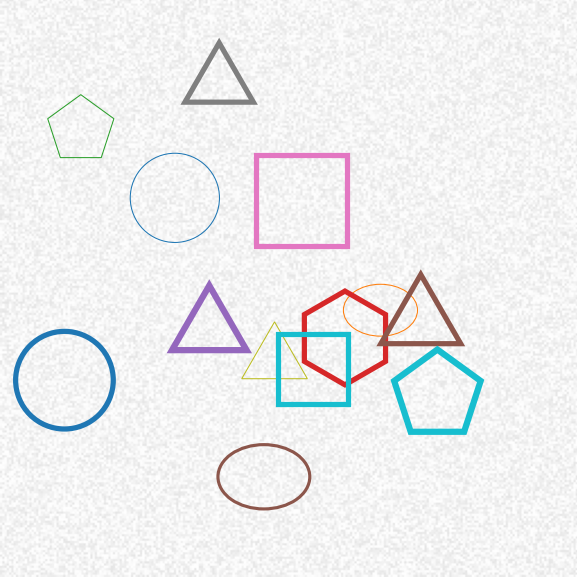[{"shape": "circle", "thickness": 2.5, "radius": 0.42, "center": [0.112, 0.341]}, {"shape": "circle", "thickness": 0.5, "radius": 0.39, "center": [0.303, 0.657]}, {"shape": "oval", "thickness": 0.5, "radius": 0.32, "center": [0.659, 0.462]}, {"shape": "pentagon", "thickness": 0.5, "radius": 0.3, "center": [0.14, 0.775]}, {"shape": "hexagon", "thickness": 2.5, "radius": 0.41, "center": [0.597, 0.414]}, {"shape": "triangle", "thickness": 3, "radius": 0.37, "center": [0.362, 0.43]}, {"shape": "oval", "thickness": 1.5, "radius": 0.4, "center": [0.457, 0.174]}, {"shape": "triangle", "thickness": 2.5, "radius": 0.4, "center": [0.729, 0.444]}, {"shape": "square", "thickness": 2.5, "radius": 0.4, "center": [0.522, 0.652]}, {"shape": "triangle", "thickness": 2.5, "radius": 0.34, "center": [0.379, 0.856]}, {"shape": "triangle", "thickness": 0.5, "radius": 0.33, "center": [0.475, 0.376]}, {"shape": "square", "thickness": 2.5, "radius": 0.3, "center": [0.541, 0.36]}, {"shape": "pentagon", "thickness": 3, "radius": 0.39, "center": [0.757, 0.315]}]